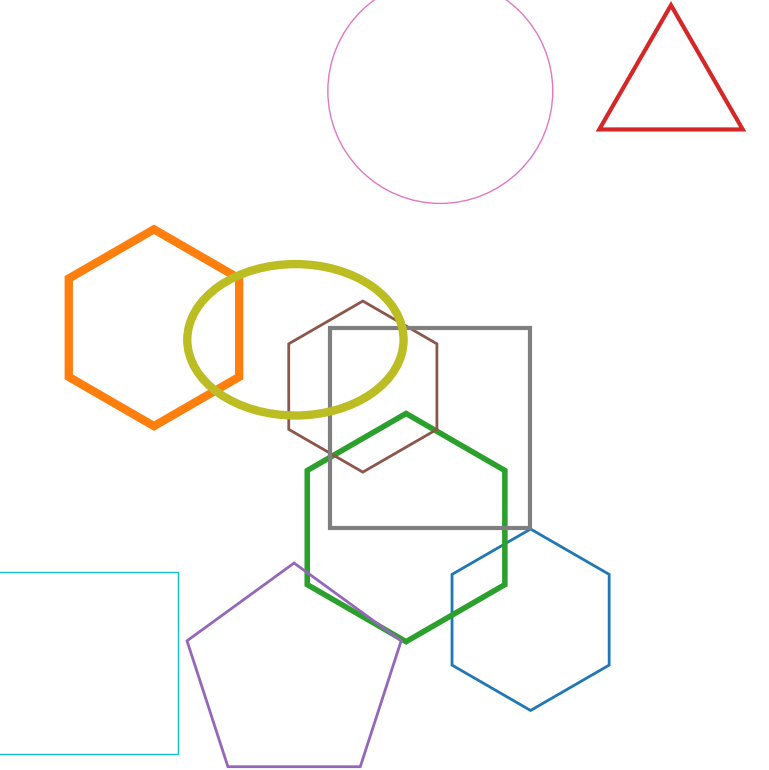[{"shape": "hexagon", "thickness": 1, "radius": 0.59, "center": [0.689, 0.195]}, {"shape": "hexagon", "thickness": 3, "radius": 0.64, "center": [0.2, 0.574]}, {"shape": "hexagon", "thickness": 2, "radius": 0.74, "center": [0.527, 0.315]}, {"shape": "triangle", "thickness": 1.5, "radius": 0.54, "center": [0.871, 0.886]}, {"shape": "pentagon", "thickness": 1, "radius": 0.73, "center": [0.382, 0.123]}, {"shape": "hexagon", "thickness": 1, "radius": 0.56, "center": [0.471, 0.498]}, {"shape": "circle", "thickness": 0.5, "radius": 0.73, "center": [0.572, 0.882]}, {"shape": "square", "thickness": 1.5, "radius": 0.65, "center": [0.559, 0.444]}, {"shape": "oval", "thickness": 3, "radius": 0.7, "center": [0.384, 0.559]}, {"shape": "square", "thickness": 0.5, "radius": 0.59, "center": [0.114, 0.139]}]